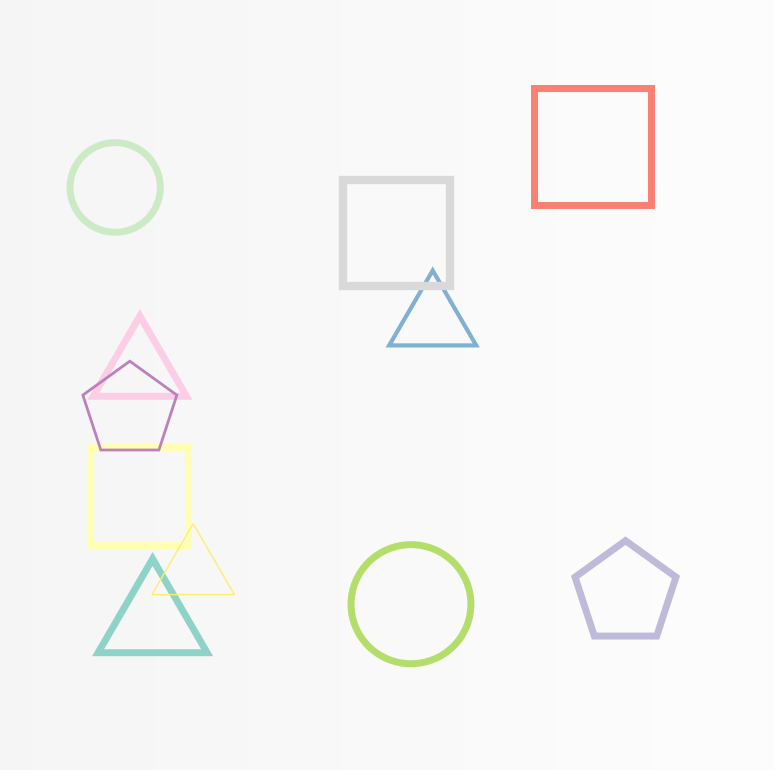[{"shape": "triangle", "thickness": 2.5, "radius": 0.41, "center": [0.197, 0.193]}, {"shape": "square", "thickness": 2.5, "radius": 0.32, "center": [0.179, 0.356]}, {"shape": "pentagon", "thickness": 2.5, "radius": 0.34, "center": [0.807, 0.229]}, {"shape": "square", "thickness": 2.5, "radius": 0.38, "center": [0.765, 0.81]}, {"shape": "triangle", "thickness": 1.5, "radius": 0.32, "center": [0.558, 0.584]}, {"shape": "circle", "thickness": 2.5, "radius": 0.39, "center": [0.53, 0.215]}, {"shape": "triangle", "thickness": 2.5, "radius": 0.35, "center": [0.18, 0.52]}, {"shape": "square", "thickness": 3, "radius": 0.34, "center": [0.512, 0.698]}, {"shape": "pentagon", "thickness": 1, "radius": 0.32, "center": [0.168, 0.467]}, {"shape": "circle", "thickness": 2.5, "radius": 0.29, "center": [0.149, 0.757]}, {"shape": "triangle", "thickness": 0.5, "radius": 0.31, "center": [0.249, 0.259]}]